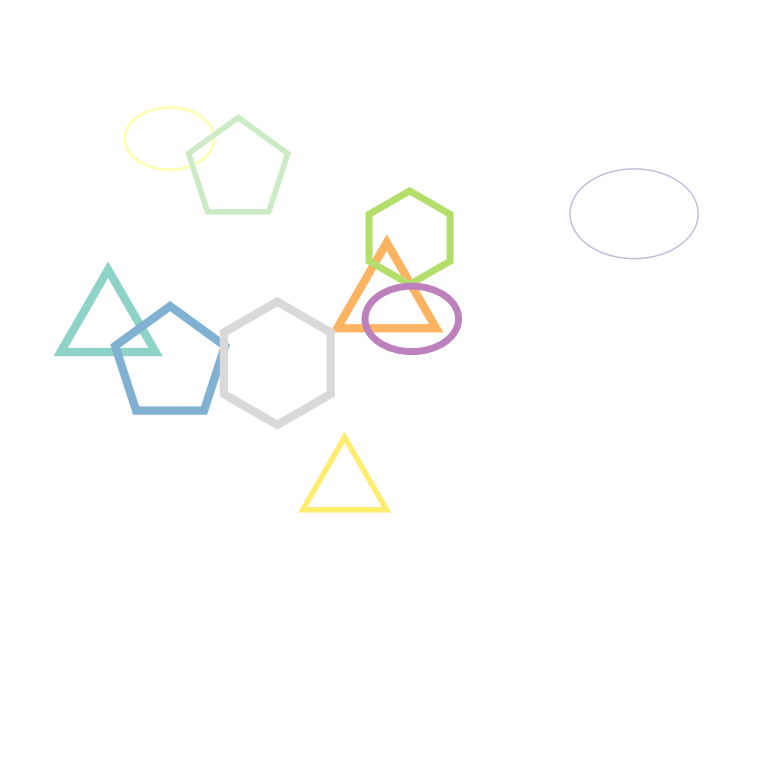[{"shape": "triangle", "thickness": 3, "radius": 0.36, "center": [0.14, 0.578]}, {"shape": "oval", "thickness": 1, "radius": 0.29, "center": [0.22, 0.82]}, {"shape": "oval", "thickness": 0.5, "radius": 0.42, "center": [0.823, 0.722]}, {"shape": "pentagon", "thickness": 3, "radius": 0.37, "center": [0.221, 0.527]}, {"shape": "triangle", "thickness": 3, "radius": 0.37, "center": [0.502, 0.611]}, {"shape": "hexagon", "thickness": 2.5, "radius": 0.3, "center": [0.532, 0.691]}, {"shape": "hexagon", "thickness": 3, "radius": 0.4, "center": [0.36, 0.528]}, {"shape": "oval", "thickness": 2.5, "radius": 0.3, "center": [0.535, 0.586]}, {"shape": "pentagon", "thickness": 2, "radius": 0.34, "center": [0.309, 0.78]}, {"shape": "triangle", "thickness": 2, "radius": 0.31, "center": [0.448, 0.369]}]